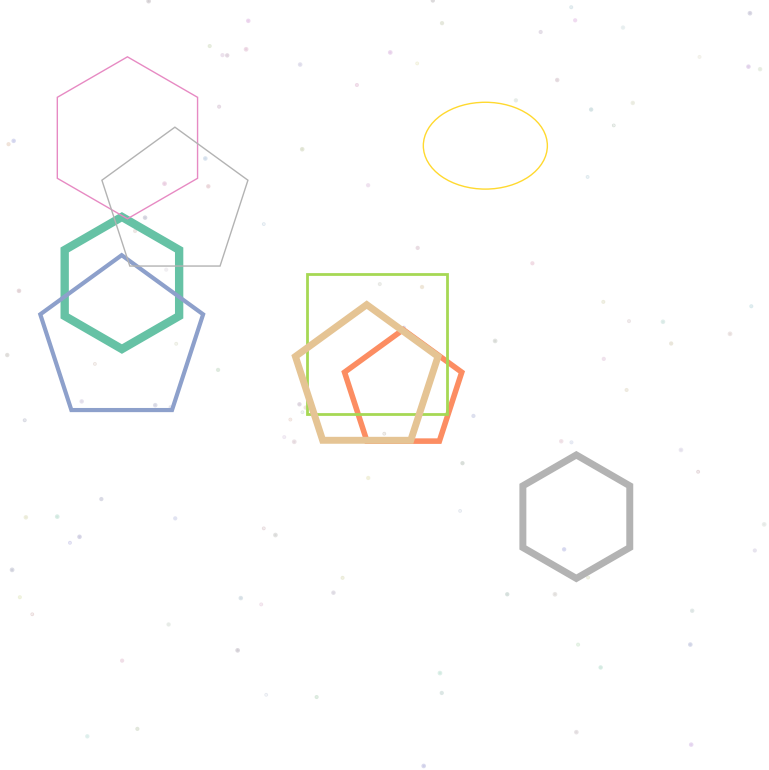[{"shape": "hexagon", "thickness": 3, "radius": 0.43, "center": [0.158, 0.633]}, {"shape": "pentagon", "thickness": 2, "radius": 0.4, "center": [0.524, 0.492]}, {"shape": "pentagon", "thickness": 1.5, "radius": 0.56, "center": [0.158, 0.557]}, {"shape": "hexagon", "thickness": 0.5, "radius": 0.53, "center": [0.166, 0.821]}, {"shape": "square", "thickness": 1, "radius": 0.45, "center": [0.489, 0.553]}, {"shape": "oval", "thickness": 0.5, "radius": 0.4, "center": [0.63, 0.811]}, {"shape": "pentagon", "thickness": 2.5, "radius": 0.49, "center": [0.476, 0.507]}, {"shape": "hexagon", "thickness": 2.5, "radius": 0.4, "center": [0.748, 0.329]}, {"shape": "pentagon", "thickness": 0.5, "radius": 0.5, "center": [0.227, 0.735]}]